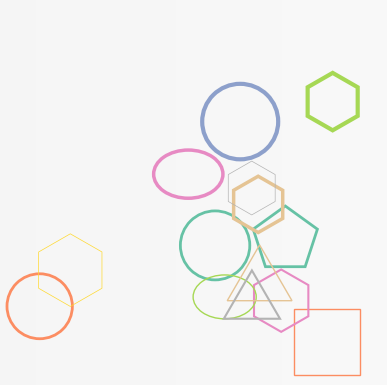[{"shape": "circle", "thickness": 2, "radius": 0.45, "center": [0.555, 0.363]}, {"shape": "pentagon", "thickness": 2, "radius": 0.44, "center": [0.736, 0.378]}, {"shape": "circle", "thickness": 2, "radius": 0.42, "center": [0.102, 0.205]}, {"shape": "square", "thickness": 1, "radius": 0.43, "center": [0.844, 0.112]}, {"shape": "circle", "thickness": 3, "radius": 0.49, "center": [0.62, 0.684]}, {"shape": "hexagon", "thickness": 1.5, "radius": 0.4, "center": [0.726, 0.219]}, {"shape": "oval", "thickness": 2.5, "radius": 0.45, "center": [0.486, 0.548]}, {"shape": "hexagon", "thickness": 3, "radius": 0.37, "center": [0.858, 0.736]}, {"shape": "oval", "thickness": 1, "radius": 0.41, "center": [0.58, 0.229]}, {"shape": "hexagon", "thickness": 0.5, "radius": 0.47, "center": [0.181, 0.298]}, {"shape": "hexagon", "thickness": 2.5, "radius": 0.37, "center": [0.666, 0.469]}, {"shape": "triangle", "thickness": 1, "radius": 0.48, "center": [0.67, 0.267]}, {"shape": "hexagon", "thickness": 0.5, "radius": 0.35, "center": [0.65, 0.512]}, {"shape": "triangle", "thickness": 1.5, "radius": 0.42, "center": [0.65, 0.214]}]